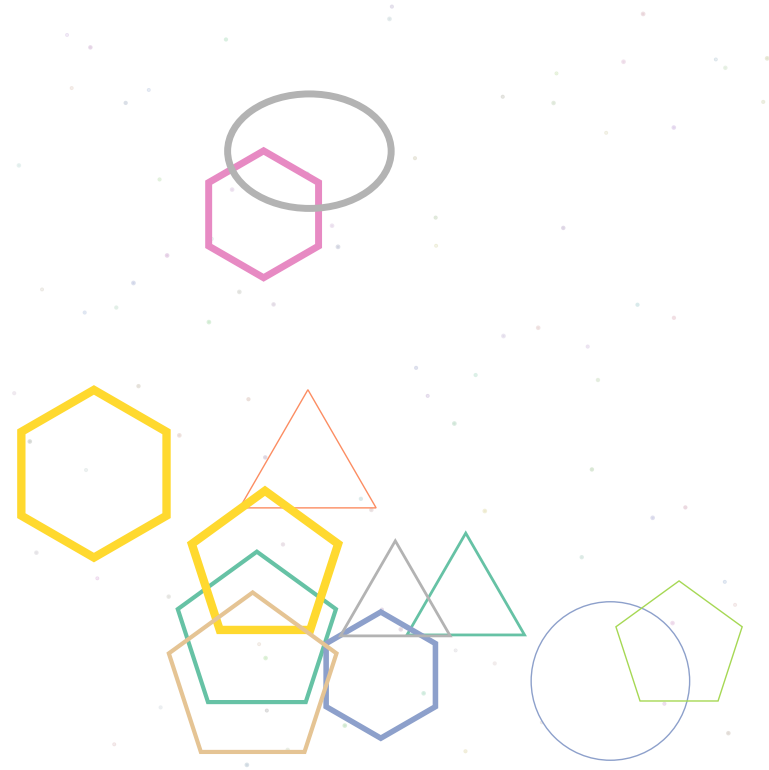[{"shape": "pentagon", "thickness": 1.5, "radius": 0.54, "center": [0.334, 0.176]}, {"shape": "triangle", "thickness": 1, "radius": 0.44, "center": [0.605, 0.219]}, {"shape": "triangle", "thickness": 0.5, "radius": 0.51, "center": [0.4, 0.392]}, {"shape": "hexagon", "thickness": 2, "radius": 0.41, "center": [0.495, 0.123]}, {"shape": "circle", "thickness": 0.5, "radius": 0.51, "center": [0.793, 0.116]}, {"shape": "hexagon", "thickness": 2.5, "radius": 0.41, "center": [0.342, 0.722]}, {"shape": "pentagon", "thickness": 0.5, "radius": 0.43, "center": [0.882, 0.159]}, {"shape": "hexagon", "thickness": 3, "radius": 0.54, "center": [0.122, 0.385]}, {"shape": "pentagon", "thickness": 3, "radius": 0.5, "center": [0.344, 0.263]}, {"shape": "pentagon", "thickness": 1.5, "radius": 0.57, "center": [0.328, 0.116]}, {"shape": "oval", "thickness": 2.5, "radius": 0.53, "center": [0.402, 0.804]}, {"shape": "triangle", "thickness": 1, "radius": 0.41, "center": [0.513, 0.215]}]